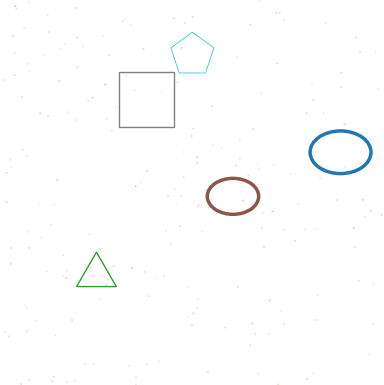[{"shape": "oval", "thickness": 2.5, "radius": 0.4, "center": [0.885, 0.605]}, {"shape": "triangle", "thickness": 1, "radius": 0.3, "center": [0.251, 0.285]}, {"shape": "oval", "thickness": 2.5, "radius": 0.33, "center": [0.605, 0.49]}, {"shape": "square", "thickness": 1, "radius": 0.36, "center": [0.38, 0.743]}, {"shape": "pentagon", "thickness": 0.5, "radius": 0.29, "center": [0.5, 0.858]}]